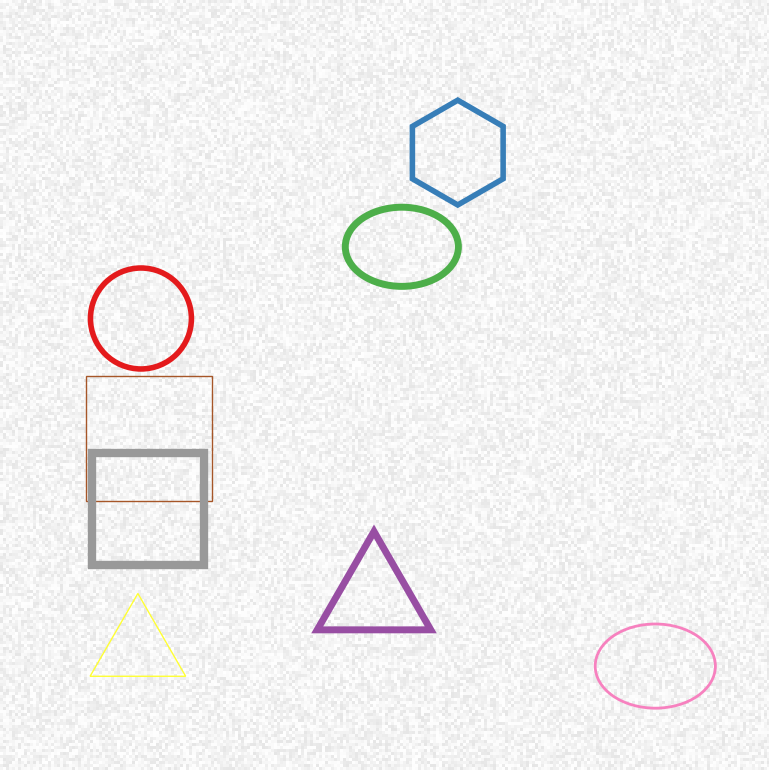[{"shape": "circle", "thickness": 2, "radius": 0.33, "center": [0.183, 0.586]}, {"shape": "hexagon", "thickness": 2, "radius": 0.34, "center": [0.594, 0.802]}, {"shape": "oval", "thickness": 2.5, "radius": 0.37, "center": [0.522, 0.679]}, {"shape": "triangle", "thickness": 2.5, "radius": 0.43, "center": [0.486, 0.225]}, {"shape": "triangle", "thickness": 0.5, "radius": 0.36, "center": [0.179, 0.158]}, {"shape": "square", "thickness": 0.5, "radius": 0.41, "center": [0.194, 0.43]}, {"shape": "oval", "thickness": 1, "radius": 0.39, "center": [0.851, 0.135]}, {"shape": "square", "thickness": 3, "radius": 0.36, "center": [0.192, 0.339]}]